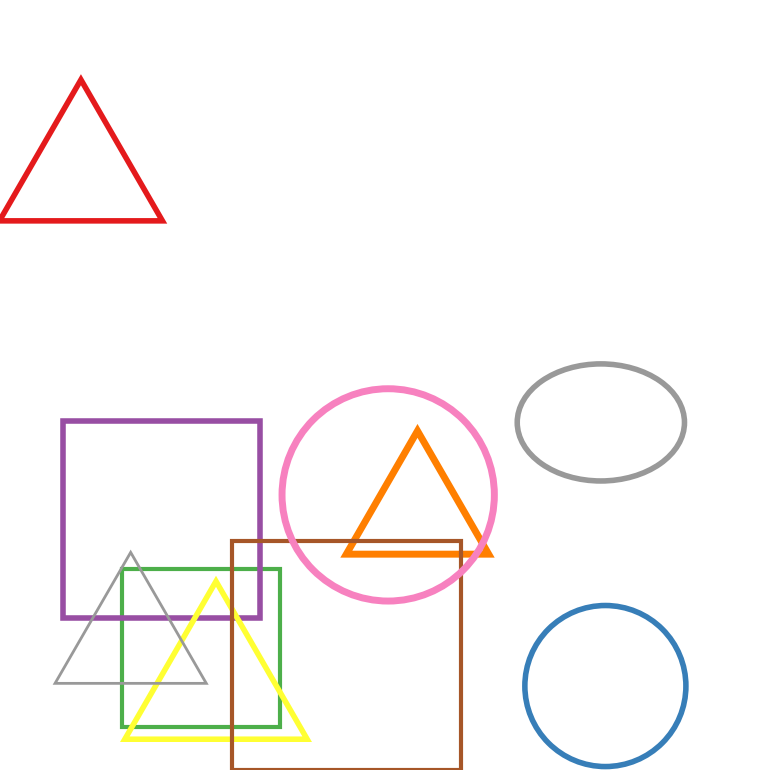[{"shape": "triangle", "thickness": 2, "radius": 0.61, "center": [0.105, 0.774]}, {"shape": "circle", "thickness": 2, "radius": 0.52, "center": [0.786, 0.109]}, {"shape": "square", "thickness": 1.5, "radius": 0.51, "center": [0.261, 0.159]}, {"shape": "square", "thickness": 2, "radius": 0.64, "center": [0.21, 0.326]}, {"shape": "triangle", "thickness": 2.5, "radius": 0.53, "center": [0.542, 0.334]}, {"shape": "triangle", "thickness": 2, "radius": 0.68, "center": [0.281, 0.108]}, {"shape": "square", "thickness": 1.5, "radius": 0.74, "center": [0.45, 0.148]}, {"shape": "circle", "thickness": 2.5, "radius": 0.69, "center": [0.504, 0.357]}, {"shape": "triangle", "thickness": 1, "radius": 0.57, "center": [0.17, 0.169]}, {"shape": "oval", "thickness": 2, "radius": 0.54, "center": [0.78, 0.451]}]